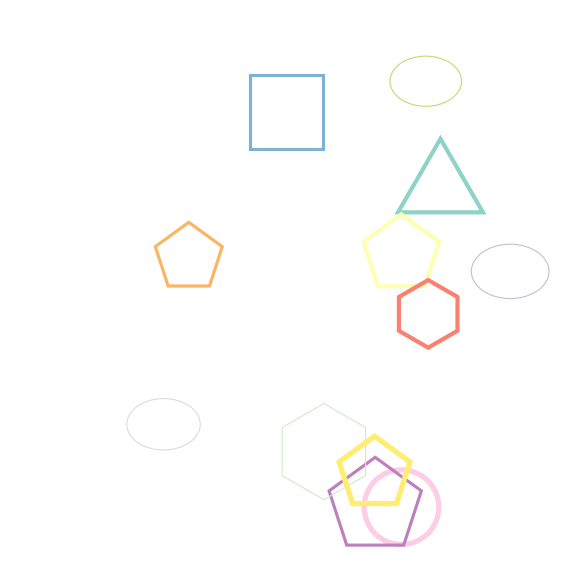[{"shape": "triangle", "thickness": 2, "radius": 0.42, "center": [0.763, 0.674]}, {"shape": "pentagon", "thickness": 2, "radius": 0.34, "center": [0.695, 0.559]}, {"shape": "oval", "thickness": 0.5, "radius": 0.34, "center": [0.883, 0.529]}, {"shape": "hexagon", "thickness": 2, "radius": 0.29, "center": [0.741, 0.456]}, {"shape": "square", "thickness": 1.5, "radius": 0.32, "center": [0.496, 0.806]}, {"shape": "pentagon", "thickness": 1.5, "radius": 0.3, "center": [0.327, 0.553]}, {"shape": "oval", "thickness": 0.5, "radius": 0.31, "center": [0.737, 0.858]}, {"shape": "circle", "thickness": 2.5, "radius": 0.32, "center": [0.695, 0.121]}, {"shape": "oval", "thickness": 0.5, "radius": 0.32, "center": [0.283, 0.264]}, {"shape": "pentagon", "thickness": 1.5, "radius": 0.42, "center": [0.65, 0.123]}, {"shape": "hexagon", "thickness": 0.5, "radius": 0.42, "center": [0.561, 0.217]}, {"shape": "pentagon", "thickness": 2.5, "radius": 0.32, "center": [0.649, 0.179]}]